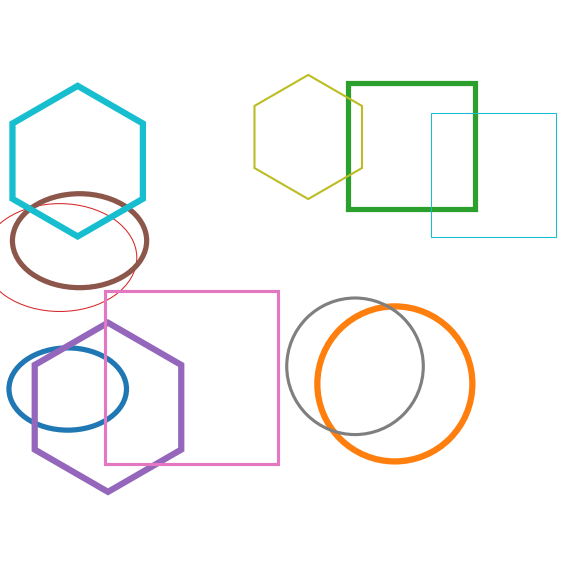[{"shape": "oval", "thickness": 2.5, "radius": 0.51, "center": [0.117, 0.326]}, {"shape": "circle", "thickness": 3, "radius": 0.67, "center": [0.684, 0.334]}, {"shape": "square", "thickness": 2.5, "radius": 0.55, "center": [0.713, 0.746]}, {"shape": "oval", "thickness": 0.5, "radius": 0.67, "center": [0.103, 0.553]}, {"shape": "hexagon", "thickness": 3, "radius": 0.73, "center": [0.187, 0.294]}, {"shape": "oval", "thickness": 2.5, "radius": 0.58, "center": [0.138, 0.582]}, {"shape": "square", "thickness": 1.5, "radius": 0.75, "center": [0.332, 0.346]}, {"shape": "circle", "thickness": 1.5, "radius": 0.59, "center": [0.615, 0.365]}, {"shape": "hexagon", "thickness": 1, "radius": 0.54, "center": [0.534, 0.762]}, {"shape": "hexagon", "thickness": 3, "radius": 0.65, "center": [0.135, 0.72]}, {"shape": "square", "thickness": 0.5, "radius": 0.54, "center": [0.855, 0.697]}]